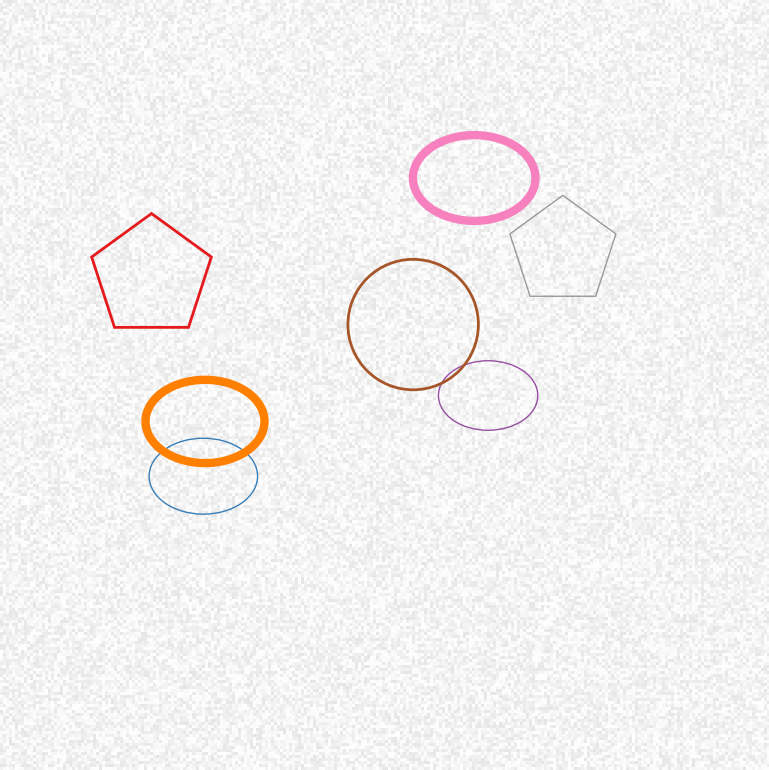[{"shape": "pentagon", "thickness": 1, "radius": 0.41, "center": [0.197, 0.641]}, {"shape": "oval", "thickness": 0.5, "radius": 0.35, "center": [0.264, 0.382]}, {"shape": "oval", "thickness": 0.5, "radius": 0.32, "center": [0.634, 0.486]}, {"shape": "oval", "thickness": 3, "radius": 0.39, "center": [0.266, 0.453]}, {"shape": "circle", "thickness": 1, "radius": 0.42, "center": [0.537, 0.578]}, {"shape": "oval", "thickness": 3, "radius": 0.4, "center": [0.616, 0.769]}, {"shape": "pentagon", "thickness": 0.5, "radius": 0.36, "center": [0.731, 0.674]}]